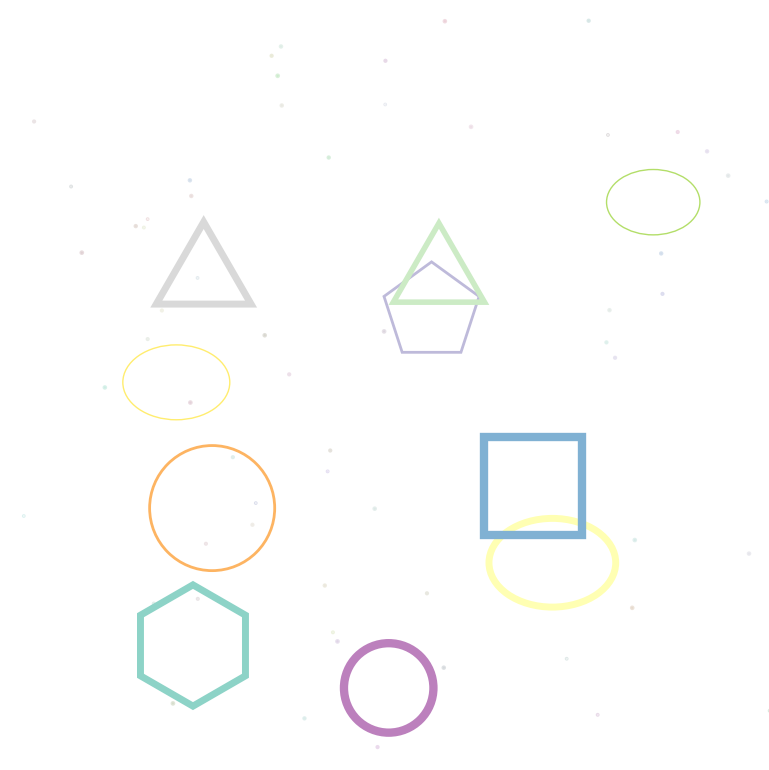[{"shape": "hexagon", "thickness": 2.5, "radius": 0.39, "center": [0.251, 0.162]}, {"shape": "oval", "thickness": 2.5, "radius": 0.41, "center": [0.717, 0.269]}, {"shape": "pentagon", "thickness": 1, "radius": 0.32, "center": [0.56, 0.595]}, {"shape": "square", "thickness": 3, "radius": 0.32, "center": [0.692, 0.369]}, {"shape": "circle", "thickness": 1, "radius": 0.41, "center": [0.276, 0.34]}, {"shape": "oval", "thickness": 0.5, "radius": 0.3, "center": [0.848, 0.737]}, {"shape": "triangle", "thickness": 2.5, "radius": 0.36, "center": [0.265, 0.641]}, {"shape": "circle", "thickness": 3, "radius": 0.29, "center": [0.505, 0.107]}, {"shape": "triangle", "thickness": 2, "radius": 0.34, "center": [0.57, 0.642]}, {"shape": "oval", "thickness": 0.5, "radius": 0.35, "center": [0.229, 0.503]}]